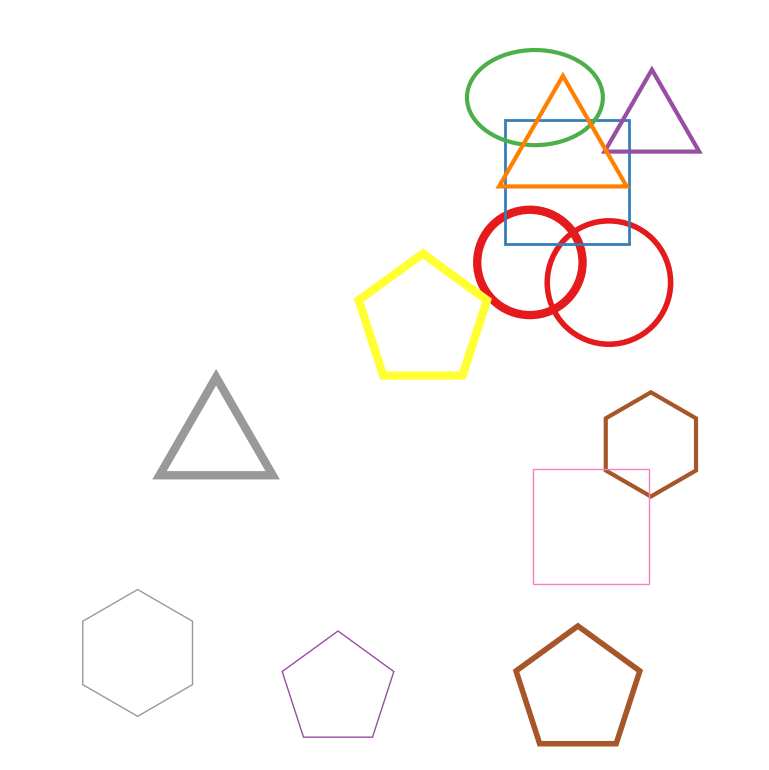[{"shape": "circle", "thickness": 3, "radius": 0.34, "center": [0.688, 0.659]}, {"shape": "circle", "thickness": 2, "radius": 0.4, "center": [0.791, 0.633]}, {"shape": "square", "thickness": 1, "radius": 0.4, "center": [0.736, 0.764]}, {"shape": "oval", "thickness": 1.5, "radius": 0.44, "center": [0.695, 0.873]}, {"shape": "triangle", "thickness": 1.5, "radius": 0.35, "center": [0.847, 0.839]}, {"shape": "pentagon", "thickness": 0.5, "radius": 0.38, "center": [0.439, 0.104]}, {"shape": "triangle", "thickness": 1.5, "radius": 0.48, "center": [0.731, 0.806]}, {"shape": "pentagon", "thickness": 3, "radius": 0.44, "center": [0.549, 0.583]}, {"shape": "pentagon", "thickness": 2, "radius": 0.42, "center": [0.751, 0.102]}, {"shape": "hexagon", "thickness": 1.5, "radius": 0.34, "center": [0.845, 0.423]}, {"shape": "square", "thickness": 0.5, "radius": 0.38, "center": [0.768, 0.316]}, {"shape": "hexagon", "thickness": 0.5, "radius": 0.41, "center": [0.179, 0.152]}, {"shape": "triangle", "thickness": 3, "radius": 0.42, "center": [0.281, 0.425]}]